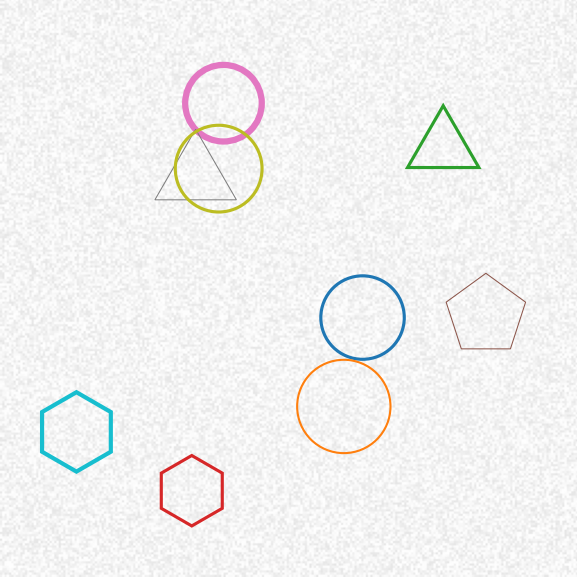[{"shape": "circle", "thickness": 1.5, "radius": 0.36, "center": [0.628, 0.449]}, {"shape": "circle", "thickness": 1, "radius": 0.4, "center": [0.595, 0.295]}, {"shape": "triangle", "thickness": 1.5, "radius": 0.36, "center": [0.767, 0.745]}, {"shape": "hexagon", "thickness": 1.5, "radius": 0.3, "center": [0.332, 0.149]}, {"shape": "pentagon", "thickness": 0.5, "radius": 0.36, "center": [0.841, 0.454]}, {"shape": "circle", "thickness": 3, "radius": 0.33, "center": [0.387, 0.82]}, {"shape": "triangle", "thickness": 0.5, "radius": 0.41, "center": [0.339, 0.694]}, {"shape": "circle", "thickness": 1.5, "radius": 0.38, "center": [0.379, 0.707]}, {"shape": "hexagon", "thickness": 2, "radius": 0.34, "center": [0.132, 0.251]}]